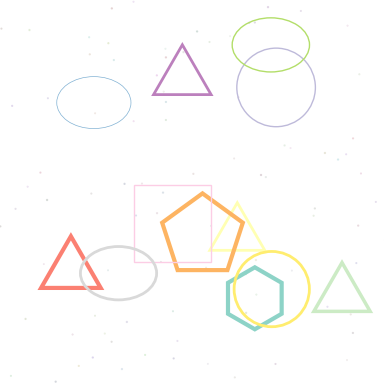[{"shape": "hexagon", "thickness": 3, "radius": 0.4, "center": [0.662, 0.225]}, {"shape": "triangle", "thickness": 2, "radius": 0.41, "center": [0.616, 0.391]}, {"shape": "circle", "thickness": 1, "radius": 0.51, "center": [0.717, 0.773]}, {"shape": "triangle", "thickness": 3, "radius": 0.45, "center": [0.184, 0.297]}, {"shape": "oval", "thickness": 0.5, "radius": 0.48, "center": [0.244, 0.734]}, {"shape": "pentagon", "thickness": 3, "radius": 0.55, "center": [0.526, 0.388]}, {"shape": "oval", "thickness": 1, "radius": 0.5, "center": [0.704, 0.883]}, {"shape": "square", "thickness": 1, "radius": 0.5, "center": [0.447, 0.419]}, {"shape": "oval", "thickness": 2, "radius": 0.49, "center": [0.308, 0.29]}, {"shape": "triangle", "thickness": 2, "radius": 0.43, "center": [0.474, 0.797]}, {"shape": "triangle", "thickness": 2.5, "radius": 0.42, "center": [0.888, 0.233]}, {"shape": "circle", "thickness": 2, "radius": 0.49, "center": [0.706, 0.249]}]